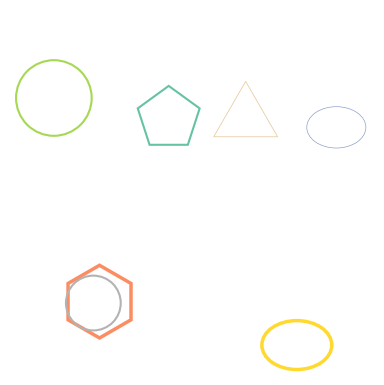[{"shape": "pentagon", "thickness": 1.5, "radius": 0.42, "center": [0.438, 0.692]}, {"shape": "hexagon", "thickness": 2.5, "radius": 0.47, "center": [0.259, 0.217]}, {"shape": "oval", "thickness": 0.5, "radius": 0.38, "center": [0.874, 0.669]}, {"shape": "circle", "thickness": 1.5, "radius": 0.49, "center": [0.14, 0.745]}, {"shape": "oval", "thickness": 2.5, "radius": 0.45, "center": [0.771, 0.104]}, {"shape": "triangle", "thickness": 0.5, "radius": 0.48, "center": [0.638, 0.693]}, {"shape": "circle", "thickness": 1.5, "radius": 0.36, "center": [0.242, 0.213]}]